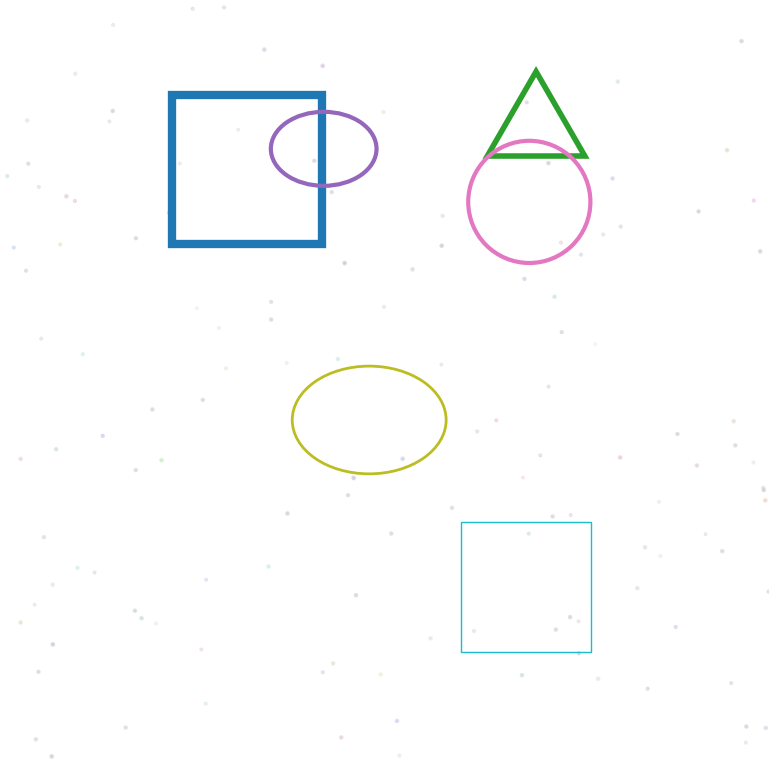[{"shape": "square", "thickness": 3, "radius": 0.48, "center": [0.321, 0.78]}, {"shape": "triangle", "thickness": 2, "radius": 0.37, "center": [0.696, 0.834]}, {"shape": "oval", "thickness": 1.5, "radius": 0.34, "center": [0.42, 0.807]}, {"shape": "circle", "thickness": 1.5, "radius": 0.4, "center": [0.687, 0.738]}, {"shape": "oval", "thickness": 1, "radius": 0.5, "center": [0.479, 0.455]}, {"shape": "square", "thickness": 0.5, "radius": 0.42, "center": [0.683, 0.237]}]